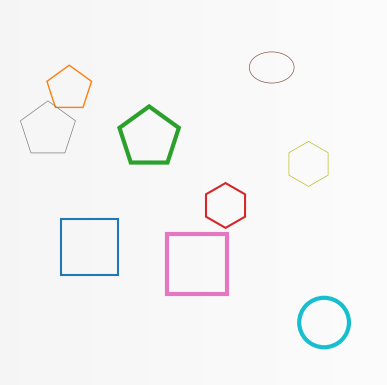[{"shape": "square", "thickness": 1.5, "radius": 0.37, "center": [0.23, 0.359]}, {"shape": "pentagon", "thickness": 1, "radius": 0.3, "center": [0.179, 0.77]}, {"shape": "pentagon", "thickness": 3, "radius": 0.4, "center": [0.385, 0.643]}, {"shape": "hexagon", "thickness": 1.5, "radius": 0.29, "center": [0.582, 0.466]}, {"shape": "oval", "thickness": 0.5, "radius": 0.29, "center": [0.701, 0.825]}, {"shape": "square", "thickness": 3, "radius": 0.39, "center": [0.509, 0.315]}, {"shape": "pentagon", "thickness": 0.5, "radius": 0.37, "center": [0.124, 0.663]}, {"shape": "hexagon", "thickness": 0.5, "radius": 0.29, "center": [0.796, 0.574]}, {"shape": "circle", "thickness": 3, "radius": 0.32, "center": [0.836, 0.162]}]